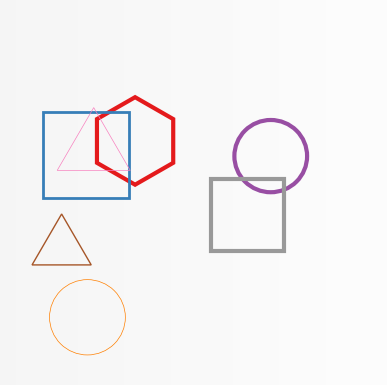[{"shape": "hexagon", "thickness": 3, "radius": 0.57, "center": [0.349, 0.634]}, {"shape": "square", "thickness": 2, "radius": 0.56, "center": [0.222, 0.599]}, {"shape": "circle", "thickness": 3, "radius": 0.47, "center": [0.699, 0.595]}, {"shape": "circle", "thickness": 0.5, "radius": 0.49, "center": [0.226, 0.176]}, {"shape": "triangle", "thickness": 1, "radius": 0.44, "center": [0.159, 0.356]}, {"shape": "triangle", "thickness": 0.5, "radius": 0.54, "center": [0.242, 0.612]}, {"shape": "square", "thickness": 3, "radius": 0.47, "center": [0.639, 0.441]}]